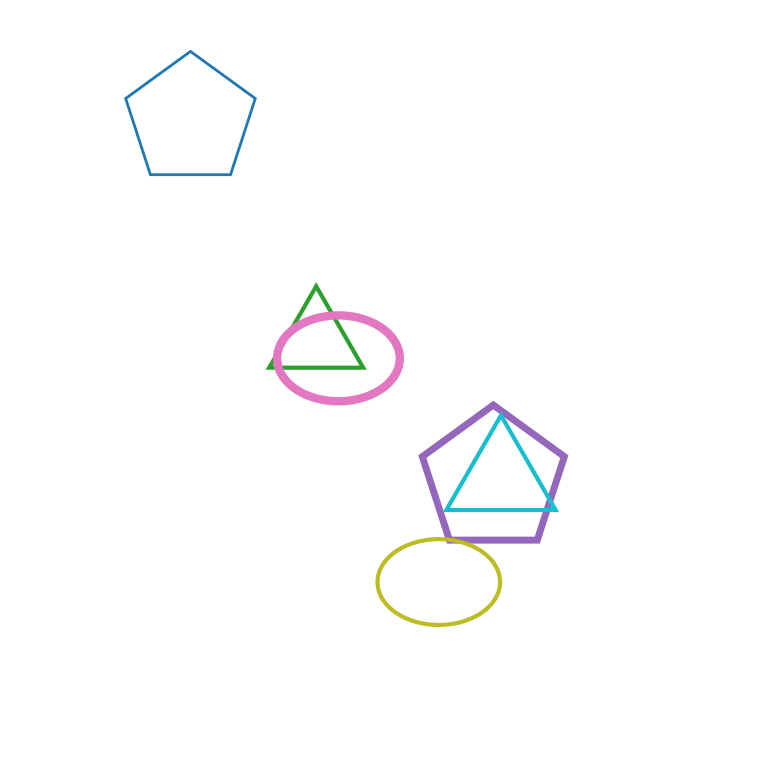[{"shape": "pentagon", "thickness": 1, "radius": 0.44, "center": [0.247, 0.845]}, {"shape": "triangle", "thickness": 1.5, "radius": 0.35, "center": [0.411, 0.558]}, {"shape": "pentagon", "thickness": 2.5, "radius": 0.48, "center": [0.641, 0.377]}, {"shape": "oval", "thickness": 3, "radius": 0.4, "center": [0.44, 0.535]}, {"shape": "oval", "thickness": 1.5, "radius": 0.4, "center": [0.57, 0.244]}, {"shape": "triangle", "thickness": 1.5, "radius": 0.41, "center": [0.651, 0.379]}]